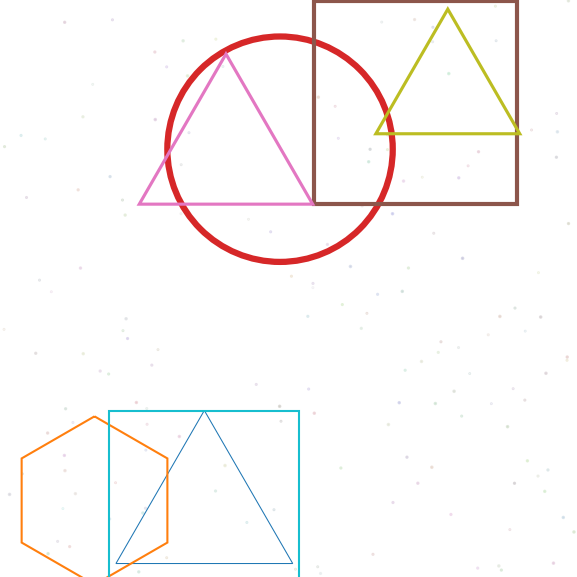[{"shape": "triangle", "thickness": 0.5, "radius": 0.88, "center": [0.354, 0.112]}, {"shape": "hexagon", "thickness": 1, "radius": 0.73, "center": [0.164, 0.132]}, {"shape": "circle", "thickness": 3, "radius": 0.98, "center": [0.485, 0.741]}, {"shape": "square", "thickness": 2, "radius": 0.88, "center": [0.719, 0.821]}, {"shape": "triangle", "thickness": 1.5, "radius": 0.87, "center": [0.391, 0.732]}, {"shape": "triangle", "thickness": 1.5, "radius": 0.72, "center": [0.775, 0.839]}, {"shape": "square", "thickness": 1, "radius": 0.82, "center": [0.353, 0.123]}]